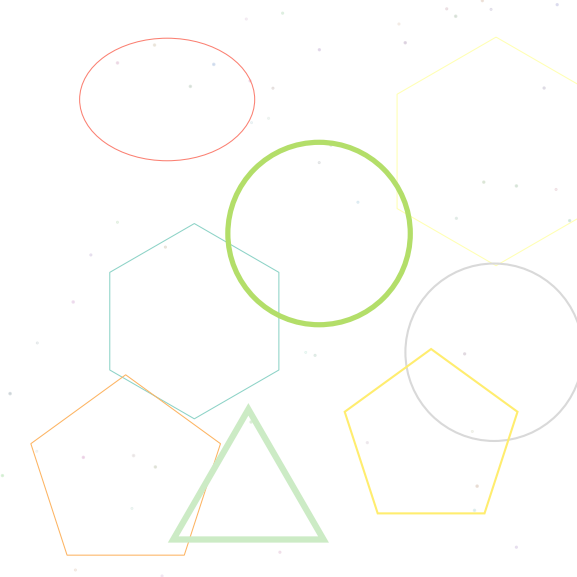[{"shape": "hexagon", "thickness": 0.5, "radius": 0.85, "center": [0.336, 0.443]}, {"shape": "hexagon", "thickness": 0.5, "radius": 0.99, "center": [0.859, 0.737]}, {"shape": "oval", "thickness": 0.5, "radius": 0.76, "center": [0.289, 0.827]}, {"shape": "pentagon", "thickness": 0.5, "radius": 0.86, "center": [0.218, 0.177]}, {"shape": "circle", "thickness": 2.5, "radius": 0.79, "center": [0.552, 0.595]}, {"shape": "circle", "thickness": 1, "radius": 0.77, "center": [0.856, 0.389]}, {"shape": "triangle", "thickness": 3, "radius": 0.75, "center": [0.43, 0.14]}, {"shape": "pentagon", "thickness": 1, "radius": 0.79, "center": [0.747, 0.237]}]